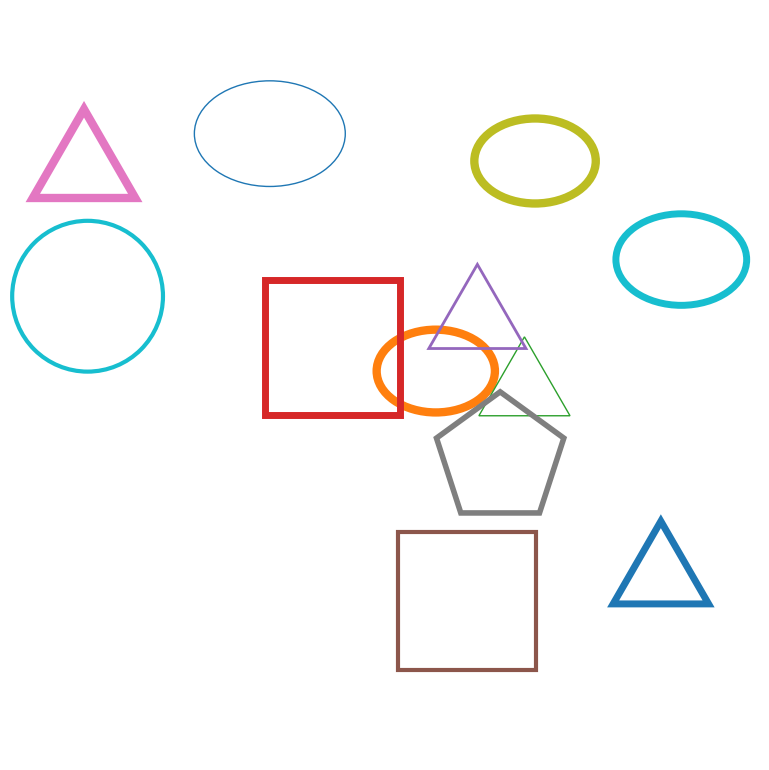[{"shape": "triangle", "thickness": 2.5, "radius": 0.36, "center": [0.858, 0.251]}, {"shape": "oval", "thickness": 0.5, "radius": 0.49, "center": [0.35, 0.826]}, {"shape": "oval", "thickness": 3, "radius": 0.38, "center": [0.566, 0.518]}, {"shape": "triangle", "thickness": 0.5, "radius": 0.34, "center": [0.681, 0.494]}, {"shape": "square", "thickness": 2.5, "radius": 0.44, "center": [0.432, 0.548]}, {"shape": "triangle", "thickness": 1, "radius": 0.36, "center": [0.62, 0.584]}, {"shape": "square", "thickness": 1.5, "radius": 0.45, "center": [0.606, 0.219]}, {"shape": "triangle", "thickness": 3, "radius": 0.38, "center": [0.109, 0.781]}, {"shape": "pentagon", "thickness": 2, "radius": 0.43, "center": [0.65, 0.404]}, {"shape": "oval", "thickness": 3, "radius": 0.39, "center": [0.695, 0.791]}, {"shape": "circle", "thickness": 1.5, "radius": 0.49, "center": [0.114, 0.615]}, {"shape": "oval", "thickness": 2.5, "radius": 0.42, "center": [0.885, 0.663]}]